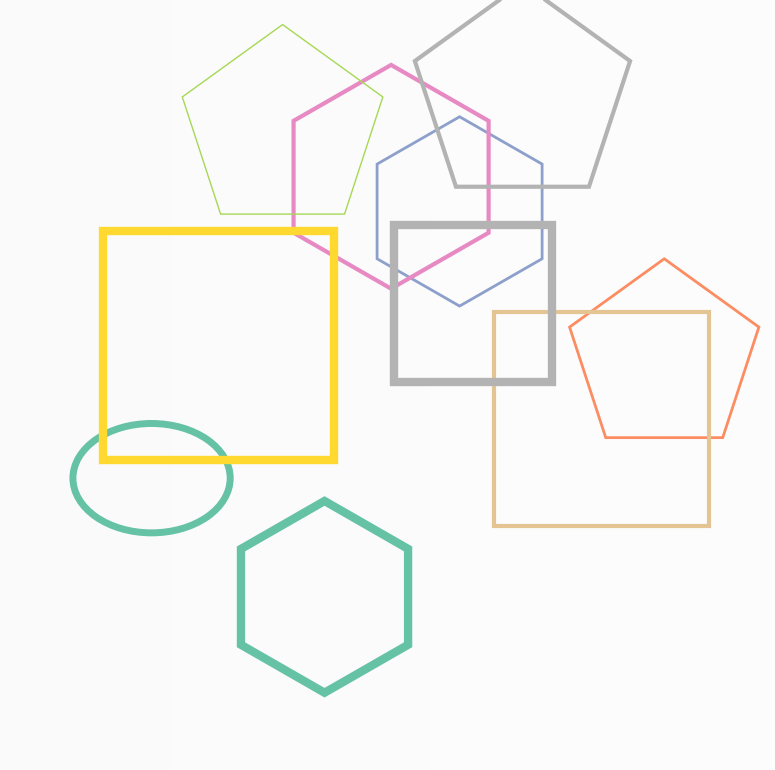[{"shape": "oval", "thickness": 2.5, "radius": 0.51, "center": [0.196, 0.379]}, {"shape": "hexagon", "thickness": 3, "radius": 0.62, "center": [0.419, 0.225]}, {"shape": "pentagon", "thickness": 1, "radius": 0.64, "center": [0.857, 0.536]}, {"shape": "hexagon", "thickness": 1, "radius": 0.61, "center": [0.593, 0.725]}, {"shape": "hexagon", "thickness": 1.5, "radius": 0.73, "center": [0.505, 0.77]}, {"shape": "pentagon", "thickness": 0.5, "radius": 0.68, "center": [0.365, 0.832]}, {"shape": "square", "thickness": 3, "radius": 0.74, "center": [0.282, 0.551]}, {"shape": "square", "thickness": 1.5, "radius": 0.69, "center": [0.776, 0.456]}, {"shape": "pentagon", "thickness": 1.5, "radius": 0.73, "center": [0.674, 0.876]}, {"shape": "square", "thickness": 3, "radius": 0.51, "center": [0.61, 0.605]}]